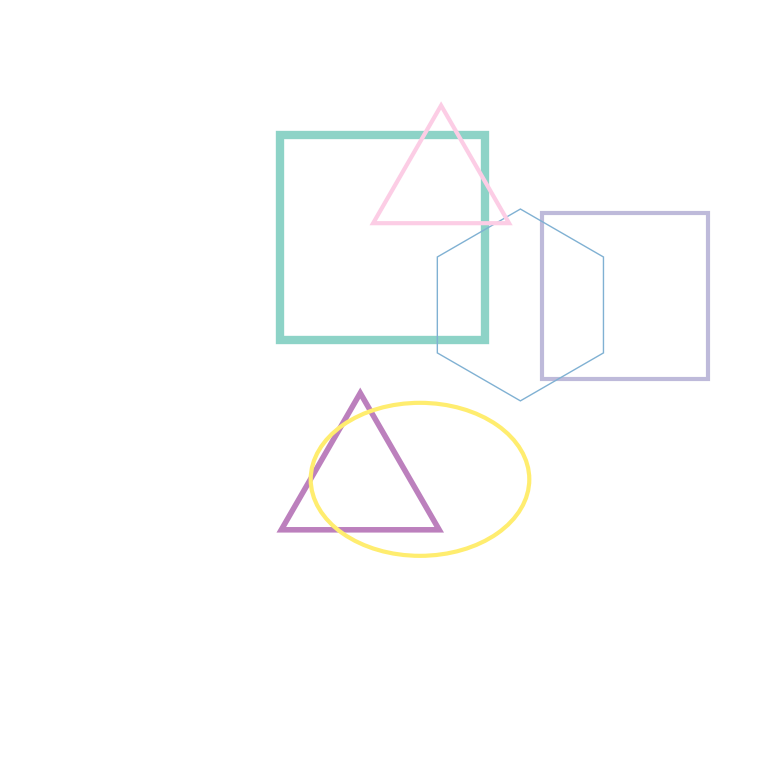[{"shape": "square", "thickness": 3, "radius": 0.67, "center": [0.496, 0.691]}, {"shape": "square", "thickness": 1.5, "radius": 0.54, "center": [0.812, 0.616]}, {"shape": "hexagon", "thickness": 0.5, "radius": 0.62, "center": [0.676, 0.604]}, {"shape": "triangle", "thickness": 1.5, "radius": 0.51, "center": [0.573, 0.761]}, {"shape": "triangle", "thickness": 2, "radius": 0.59, "center": [0.468, 0.371]}, {"shape": "oval", "thickness": 1.5, "radius": 0.71, "center": [0.545, 0.377]}]